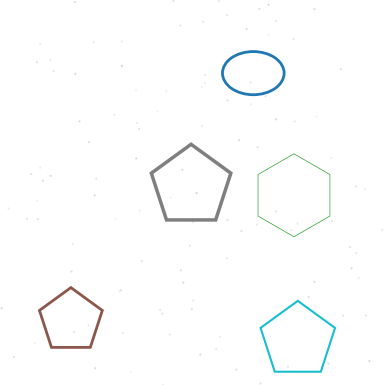[{"shape": "oval", "thickness": 2, "radius": 0.4, "center": [0.658, 0.81]}, {"shape": "hexagon", "thickness": 0.5, "radius": 0.54, "center": [0.764, 0.493]}, {"shape": "pentagon", "thickness": 2, "radius": 0.43, "center": [0.184, 0.167]}, {"shape": "pentagon", "thickness": 2.5, "radius": 0.54, "center": [0.496, 0.517]}, {"shape": "pentagon", "thickness": 1.5, "radius": 0.51, "center": [0.773, 0.117]}]